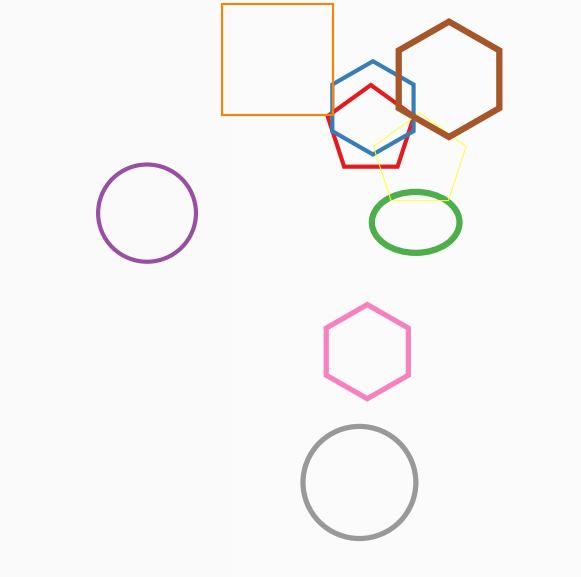[{"shape": "pentagon", "thickness": 2, "radius": 0.39, "center": [0.638, 0.774]}, {"shape": "hexagon", "thickness": 2, "radius": 0.4, "center": [0.642, 0.812]}, {"shape": "oval", "thickness": 3, "radius": 0.38, "center": [0.715, 0.614]}, {"shape": "circle", "thickness": 2, "radius": 0.42, "center": [0.253, 0.63]}, {"shape": "square", "thickness": 1, "radius": 0.48, "center": [0.478, 0.897]}, {"shape": "pentagon", "thickness": 0.5, "radius": 0.42, "center": [0.722, 0.72]}, {"shape": "hexagon", "thickness": 3, "radius": 0.5, "center": [0.772, 0.862]}, {"shape": "hexagon", "thickness": 2.5, "radius": 0.41, "center": [0.632, 0.39]}, {"shape": "circle", "thickness": 2.5, "radius": 0.49, "center": [0.618, 0.164]}]